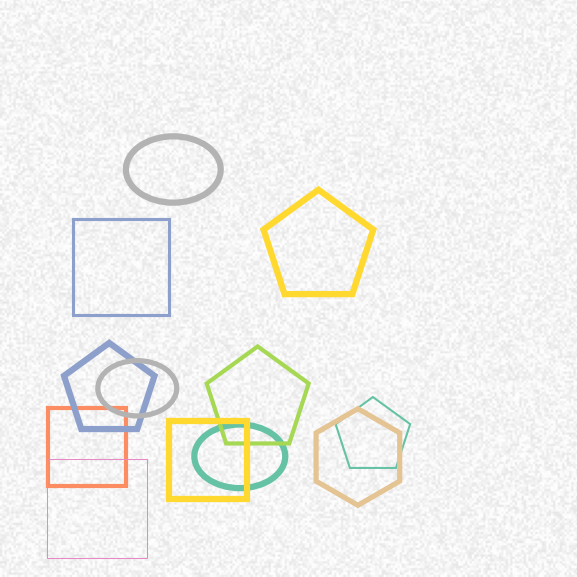[{"shape": "oval", "thickness": 3, "radius": 0.39, "center": [0.415, 0.209]}, {"shape": "pentagon", "thickness": 1, "radius": 0.34, "center": [0.646, 0.244]}, {"shape": "square", "thickness": 2, "radius": 0.34, "center": [0.151, 0.225]}, {"shape": "pentagon", "thickness": 3, "radius": 0.41, "center": [0.189, 0.323]}, {"shape": "square", "thickness": 1.5, "radius": 0.42, "center": [0.21, 0.537]}, {"shape": "square", "thickness": 0.5, "radius": 0.43, "center": [0.168, 0.119]}, {"shape": "pentagon", "thickness": 2, "radius": 0.46, "center": [0.446, 0.306]}, {"shape": "square", "thickness": 3, "radius": 0.34, "center": [0.36, 0.203]}, {"shape": "pentagon", "thickness": 3, "radius": 0.5, "center": [0.551, 0.571]}, {"shape": "hexagon", "thickness": 2.5, "radius": 0.42, "center": [0.62, 0.208]}, {"shape": "oval", "thickness": 3, "radius": 0.41, "center": [0.3, 0.706]}, {"shape": "oval", "thickness": 2.5, "radius": 0.34, "center": [0.238, 0.327]}]